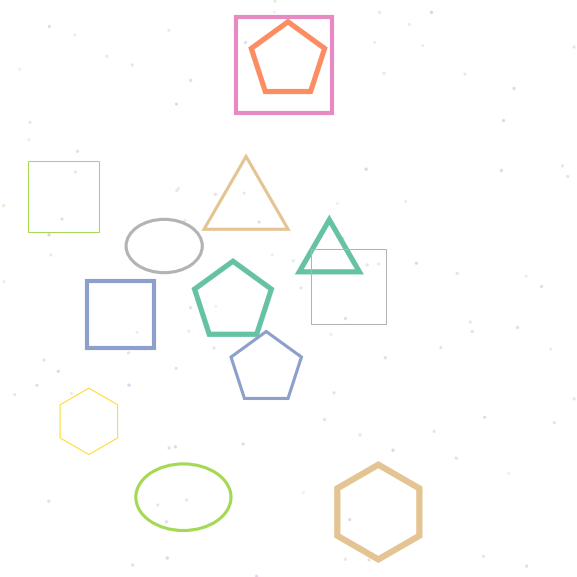[{"shape": "triangle", "thickness": 2.5, "radius": 0.3, "center": [0.57, 0.559]}, {"shape": "pentagon", "thickness": 2.5, "radius": 0.35, "center": [0.403, 0.477]}, {"shape": "pentagon", "thickness": 2.5, "radius": 0.33, "center": [0.499, 0.895]}, {"shape": "pentagon", "thickness": 1.5, "radius": 0.32, "center": [0.461, 0.361]}, {"shape": "square", "thickness": 2, "radius": 0.29, "center": [0.209, 0.454]}, {"shape": "square", "thickness": 2, "radius": 0.41, "center": [0.491, 0.887]}, {"shape": "oval", "thickness": 1.5, "radius": 0.41, "center": [0.318, 0.138]}, {"shape": "square", "thickness": 0.5, "radius": 0.31, "center": [0.11, 0.658]}, {"shape": "hexagon", "thickness": 0.5, "radius": 0.29, "center": [0.154, 0.27]}, {"shape": "hexagon", "thickness": 3, "radius": 0.41, "center": [0.655, 0.112]}, {"shape": "triangle", "thickness": 1.5, "radius": 0.42, "center": [0.426, 0.644]}, {"shape": "square", "thickness": 0.5, "radius": 0.32, "center": [0.603, 0.503]}, {"shape": "oval", "thickness": 1.5, "radius": 0.33, "center": [0.284, 0.573]}]